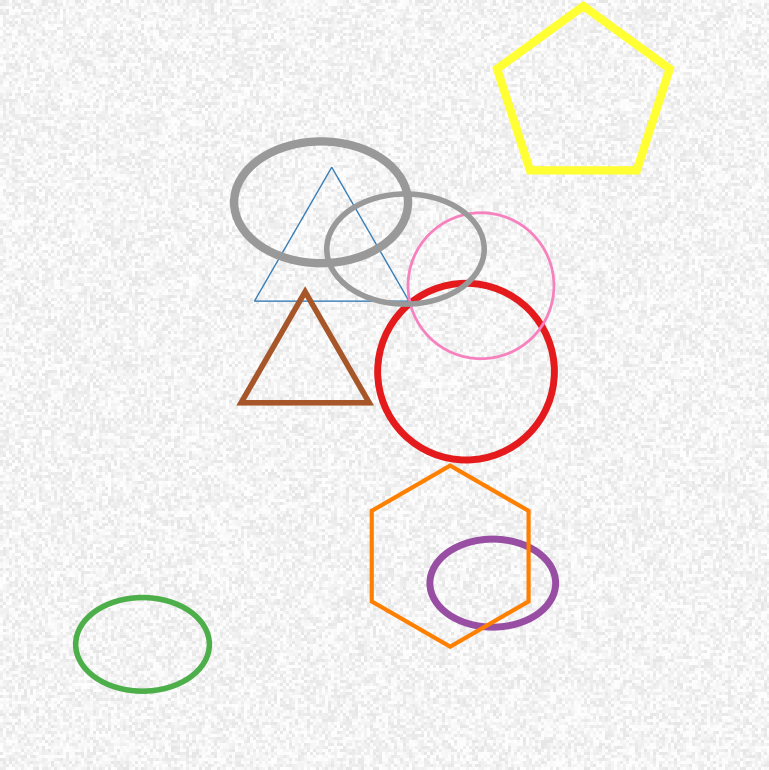[{"shape": "circle", "thickness": 2.5, "radius": 0.57, "center": [0.605, 0.517]}, {"shape": "triangle", "thickness": 0.5, "radius": 0.58, "center": [0.431, 0.667]}, {"shape": "oval", "thickness": 2, "radius": 0.43, "center": [0.185, 0.163]}, {"shape": "oval", "thickness": 2.5, "radius": 0.41, "center": [0.64, 0.243]}, {"shape": "hexagon", "thickness": 1.5, "radius": 0.59, "center": [0.585, 0.278]}, {"shape": "pentagon", "thickness": 3, "radius": 0.59, "center": [0.758, 0.874]}, {"shape": "triangle", "thickness": 2, "radius": 0.48, "center": [0.396, 0.525]}, {"shape": "circle", "thickness": 1, "radius": 0.47, "center": [0.625, 0.629]}, {"shape": "oval", "thickness": 3, "radius": 0.56, "center": [0.417, 0.737]}, {"shape": "oval", "thickness": 2, "radius": 0.51, "center": [0.527, 0.677]}]